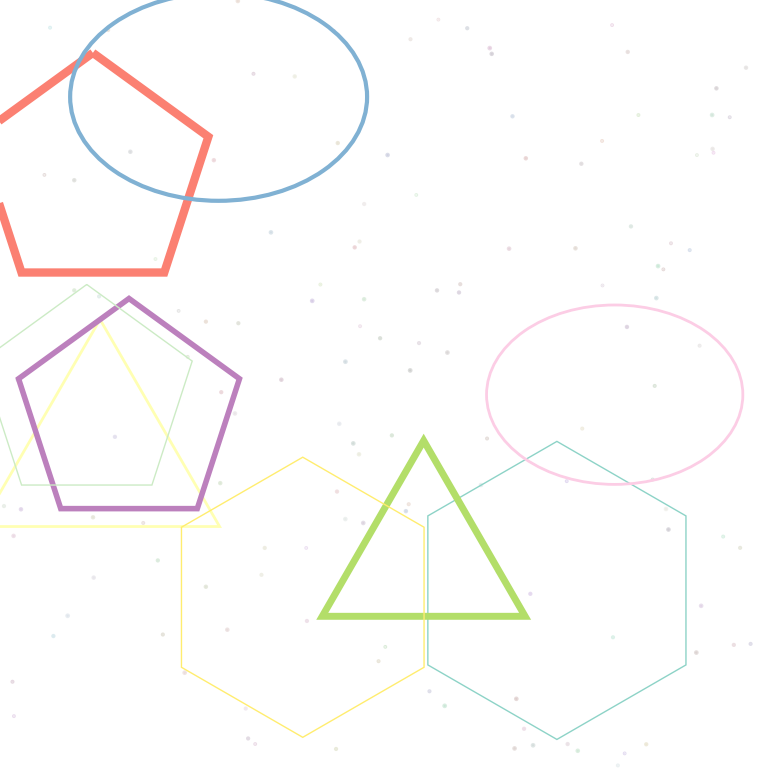[{"shape": "hexagon", "thickness": 0.5, "radius": 0.97, "center": [0.723, 0.233]}, {"shape": "triangle", "thickness": 1, "radius": 0.9, "center": [0.13, 0.406]}, {"shape": "pentagon", "thickness": 3, "radius": 0.79, "center": [0.121, 0.774]}, {"shape": "oval", "thickness": 1.5, "radius": 0.96, "center": [0.284, 0.874]}, {"shape": "triangle", "thickness": 2.5, "radius": 0.76, "center": [0.55, 0.276]}, {"shape": "oval", "thickness": 1, "radius": 0.83, "center": [0.798, 0.487]}, {"shape": "pentagon", "thickness": 2, "radius": 0.75, "center": [0.168, 0.461]}, {"shape": "pentagon", "thickness": 0.5, "radius": 0.72, "center": [0.113, 0.487]}, {"shape": "hexagon", "thickness": 0.5, "radius": 0.91, "center": [0.393, 0.224]}]